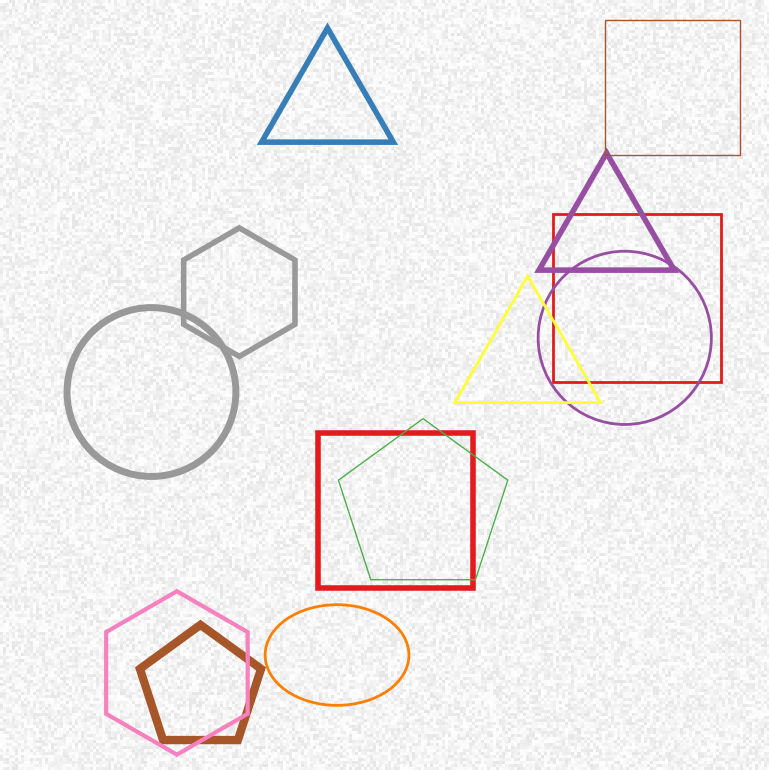[{"shape": "square", "thickness": 1, "radius": 0.55, "center": [0.827, 0.613]}, {"shape": "square", "thickness": 2, "radius": 0.5, "center": [0.514, 0.336]}, {"shape": "triangle", "thickness": 2, "radius": 0.49, "center": [0.425, 0.865]}, {"shape": "pentagon", "thickness": 0.5, "radius": 0.58, "center": [0.549, 0.341]}, {"shape": "circle", "thickness": 1, "radius": 0.56, "center": [0.811, 0.561]}, {"shape": "triangle", "thickness": 2, "radius": 0.51, "center": [0.788, 0.7]}, {"shape": "oval", "thickness": 1, "radius": 0.47, "center": [0.438, 0.149]}, {"shape": "triangle", "thickness": 1, "radius": 0.55, "center": [0.685, 0.532]}, {"shape": "pentagon", "thickness": 3, "radius": 0.41, "center": [0.26, 0.106]}, {"shape": "square", "thickness": 0.5, "radius": 0.44, "center": [0.873, 0.886]}, {"shape": "hexagon", "thickness": 1.5, "radius": 0.53, "center": [0.23, 0.126]}, {"shape": "circle", "thickness": 2.5, "radius": 0.55, "center": [0.197, 0.491]}, {"shape": "hexagon", "thickness": 2, "radius": 0.42, "center": [0.311, 0.621]}]